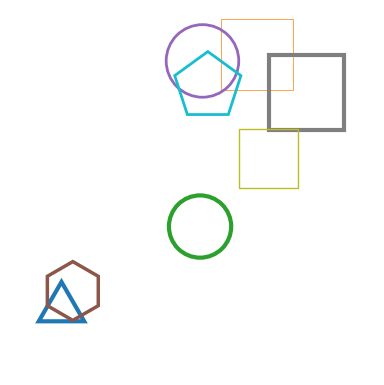[{"shape": "triangle", "thickness": 3, "radius": 0.34, "center": [0.16, 0.2]}, {"shape": "square", "thickness": 0.5, "radius": 0.47, "center": [0.668, 0.859]}, {"shape": "circle", "thickness": 3, "radius": 0.4, "center": [0.52, 0.412]}, {"shape": "circle", "thickness": 2, "radius": 0.47, "center": [0.526, 0.842]}, {"shape": "hexagon", "thickness": 2.5, "radius": 0.38, "center": [0.189, 0.244]}, {"shape": "square", "thickness": 3, "radius": 0.48, "center": [0.797, 0.76]}, {"shape": "square", "thickness": 1, "radius": 0.38, "center": [0.697, 0.589]}, {"shape": "pentagon", "thickness": 2, "radius": 0.45, "center": [0.54, 0.776]}]